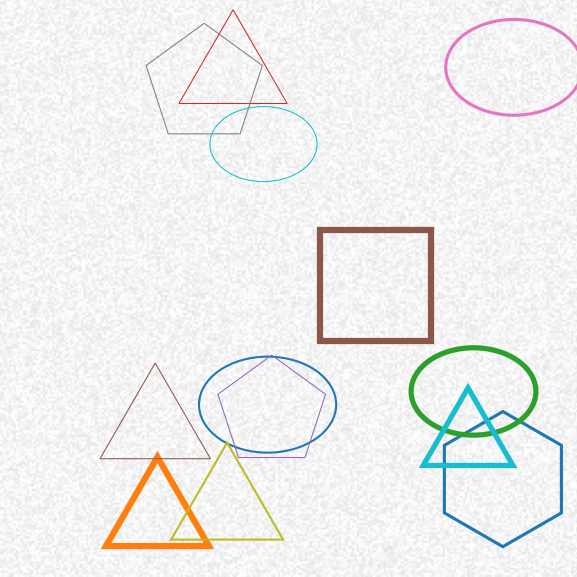[{"shape": "oval", "thickness": 1, "radius": 0.59, "center": [0.463, 0.298]}, {"shape": "hexagon", "thickness": 1.5, "radius": 0.59, "center": [0.871, 0.169]}, {"shape": "triangle", "thickness": 3, "radius": 0.51, "center": [0.273, 0.105]}, {"shape": "oval", "thickness": 2.5, "radius": 0.54, "center": [0.82, 0.321]}, {"shape": "triangle", "thickness": 0.5, "radius": 0.54, "center": [0.404, 0.874]}, {"shape": "pentagon", "thickness": 0.5, "radius": 0.49, "center": [0.471, 0.286]}, {"shape": "triangle", "thickness": 0.5, "radius": 0.55, "center": [0.269, 0.26]}, {"shape": "square", "thickness": 3, "radius": 0.48, "center": [0.65, 0.505]}, {"shape": "oval", "thickness": 1.5, "radius": 0.59, "center": [0.89, 0.883]}, {"shape": "pentagon", "thickness": 0.5, "radius": 0.53, "center": [0.354, 0.853]}, {"shape": "triangle", "thickness": 1, "radius": 0.56, "center": [0.393, 0.121]}, {"shape": "triangle", "thickness": 2.5, "radius": 0.45, "center": [0.81, 0.238]}, {"shape": "oval", "thickness": 0.5, "radius": 0.46, "center": [0.456, 0.75]}]